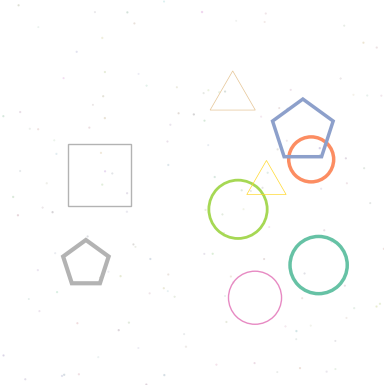[{"shape": "circle", "thickness": 2.5, "radius": 0.37, "center": [0.828, 0.312]}, {"shape": "circle", "thickness": 2.5, "radius": 0.29, "center": [0.808, 0.586]}, {"shape": "pentagon", "thickness": 2.5, "radius": 0.41, "center": [0.787, 0.66]}, {"shape": "circle", "thickness": 1, "radius": 0.34, "center": [0.662, 0.227]}, {"shape": "circle", "thickness": 2, "radius": 0.38, "center": [0.618, 0.456]}, {"shape": "triangle", "thickness": 0.5, "radius": 0.3, "center": [0.692, 0.524]}, {"shape": "triangle", "thickness": 0.5, "radius": 0.34, "center": [0.604, 0.748]}, {"shape": "pentagon", "thickness": 3, "radius": 0.31, "center": [0.223, 0.315]}, {"shape": "square", "thickness": 1, "radius": 0.4, "center": [0.258, 0.546]}]